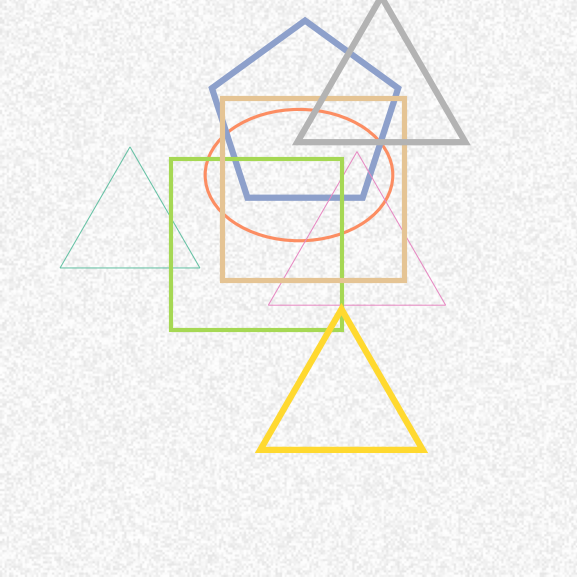[{"shape": "triangle", "thickness": 0.5, "radius": 0.7, "center": [0.225, 0.605]}, {"shape": "oval", "thickness": 1.5, "radius": 0.81, "center": [0.518, 0.696]}, {"shape": "pentagon", "thickness": 3, "radius": 0.85, "center": [0.528, 0.794]}, {"shape": "triangle", "thickness": 0.5, "radius": 0.89, "center": [0.618, 0.559]}, {"shape": "square", "thickness": 2, "radius": 0.74, "center": [0.445, 0.576]}, {"shape": "triangle", "thickness": 3, "radius": 0.81, "center": [0.591, 0.301]}, {"shape": "square", "thickness": 2.5, "radius": 0.79, "center": [0.542, 0.672]}, {"shape": "triangle", "thickness": 3, "radius": 0.84, "center": [0.66, 0.837]}]